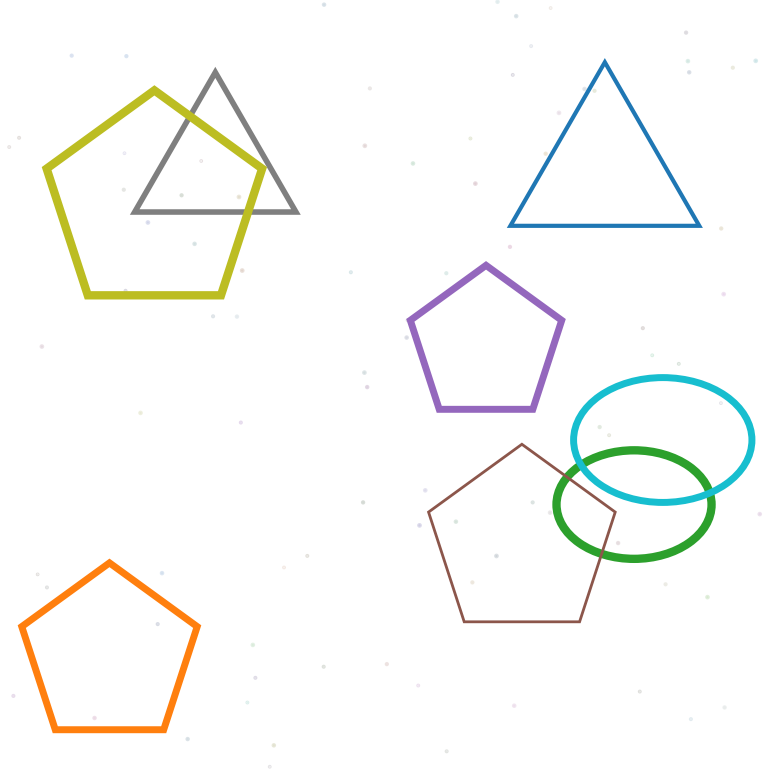[{"shape": "triangle", "thickness": 1.5, "radius": 0.71, "center": [0.786, 0.778]}, {"shape": "pentagon", "thickness": 2.5, "radius": 0.6, "center": [0.142, 0.149]}, {"shape": "oval", "thickness": 3, "radius": 0.5, "center": [0.823, 0.345]}, {"shape": "pentagon", "thickness": 2.5, "radius": 0.52, "center": [0.631, 0.552]}, {"shape": "pentagon", "thickness": 1, "radius": 0.64, "center": [0.678, 0.296]}, {"shape": "triangle", "thickness": 2, "radius": 0.6, "center": [0.28, 0.785]}, {"shape": "pentagon", "thickness": 3, "radius": 0.74, "center": [0.201, 0.736]}, {"shape": "oval", "thickness": 2.5, "radius": 0.58, "center": [0.861, 0.429]}]